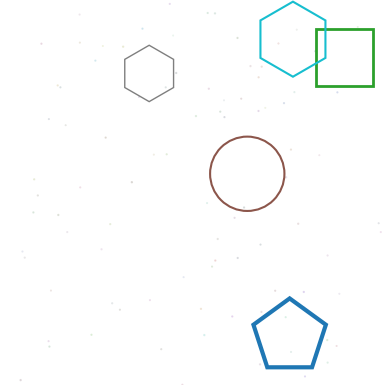[{"shape": "pentagon", "thickness": 3, "radius": 0.49, "center": [0.752, 0.126]}, {"shape": "square", "thickness": 2, "radius": 0.37, "center": [0.894, 0.85]}, {"shape": "circle", "thickness": 1.5, "radius": 0.48, "center": [0.642, 0.549]}, {"shape": "hexagon", "thickness": 1, "radius": 0.37, "center": [0.387, 0.809]}, {"shape": "hexagon", "thickness": 1.5, "radius": 0.49, "center": [0.761, 0.898]}]